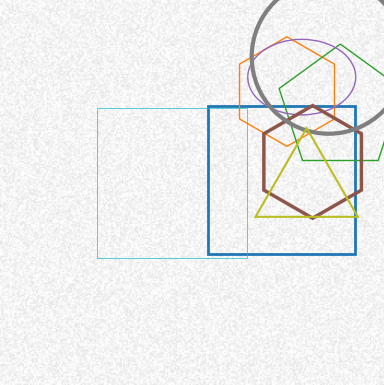[{"shape": "square", "thickness": 2, "radius": 0.96, "center": [0.731, 0.533]}, {"shape": "hexagon", "thickness": 1, "radius": 0.71, "center": [0.745, 0.762]}, {"shape": "pentagon", "thickness": 1, "radius": 0.84, "center": [0.884, 0.718]}, {"shape": "oval", "thickness": 1, "radius": 0.7, "center": [0.784, 0.8]}, {"shape": "hexagon", "thickness": 2.5, "radius": 0.73, "center": [0.812, 0.579]}, {"shape": "circle", "thickness": 3, "radius": 1.0, "center": [0.854, 0.853]}, {"shape": "triangle", "thickness": 1.5, "radius": 0.77, "center": [0.797, 0.514]}, {"shape": "square", "thickness": 0.5, "radius": 0.98, "center": [0.447, 0.525]}]